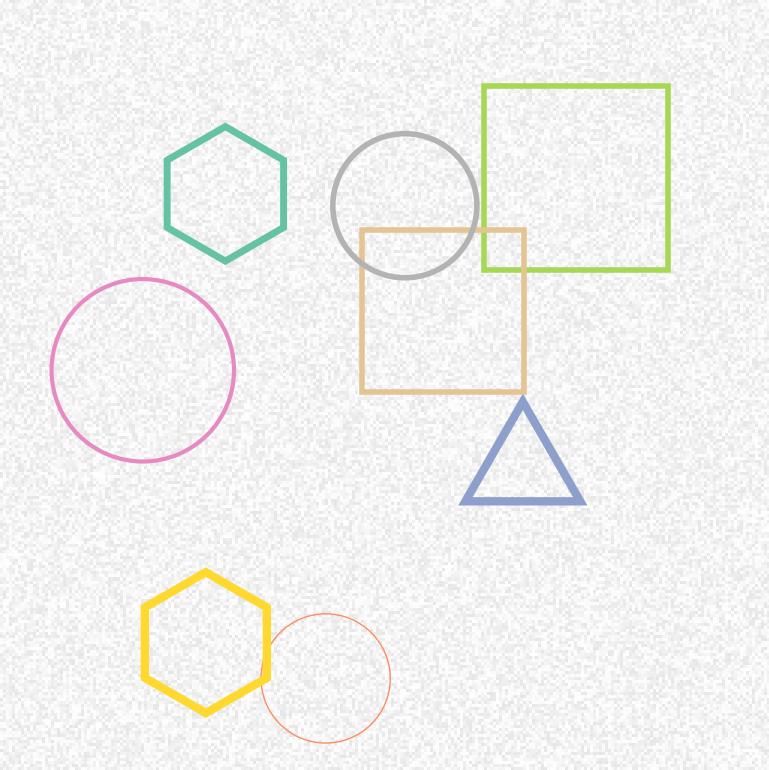[{"shape": "hexagon", "thickness": 2.5, "radius": 0.44, "center": [0.293, 0.748]}, {"shape": "circle", "thickness": 0.5, "radius": 0.42, "center": [0.423, 0.119]}, {"shape": "triangle", "thickness": 3, "radius": 0.43, "center": [0.679, 0.392]}, {"shape": "circle", "thickness": 1.5, "radius": 0.59, "center": [0.185, 0.519]}, {"shape": "square", "thickness": 2, "radius": 0.6, "center": [0.748, 0.769]}, {"shape": "hexagon", "thickness": 3, "radius": 0.46, "center": [0.267, 0.165]}, {"shape": "square", "thickness": 2, "radius": 0.53, "center": [0.576, 0.596]}, {"shape": "circle", "thickness": 2, "radius": 0.47, "center": [0.526, 0.733]}]